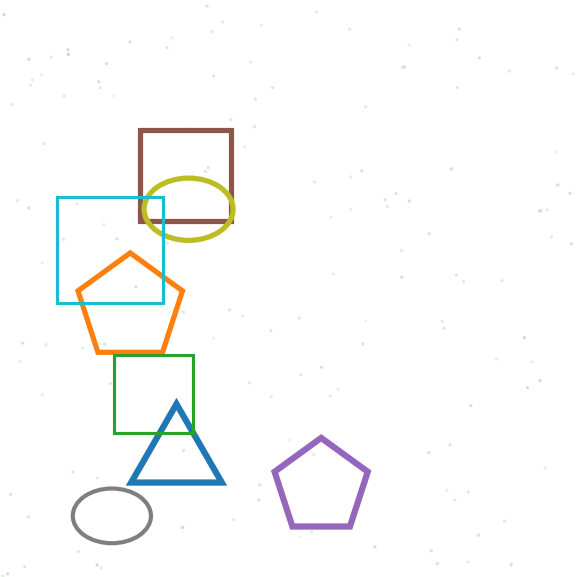[{"shape": "triangle", "thickness": 3, "radius": 0.45, "center": [0.306, 0.209]}, {"shape": "pentagon", "thickness": 2.5, "radius": 0.48, "center": [0.225, 0.466]}, {"shape": "square", "thickness": 1.5, "radius": 0.34, "center": [0.266, 0.317]}, {"shape": "pentagon", "thickness": 3, "radius": 0.42, "center": [0.556, 0.156]}, {"shape": "square", "thickness": 2.5, "radius": 0.4, "center": [0.321, 0.695]}, {"shape": "oval", "thickness": 2, "radius": 0.34, "center": [0.194, 0.106]}, {"shape": "oval", "thickness": 2.5, "radius": 0.39, "center": [0.327, 0.637]}, {"shape": "square", "thickness": 1.5, "radius": 0.46, "center": [0.191, 0.566]}]